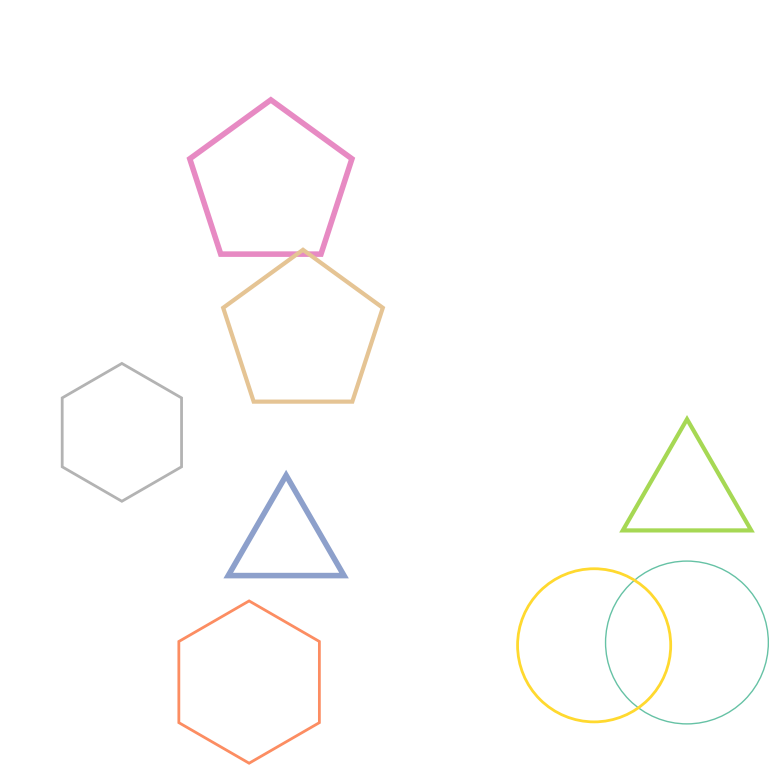[{"shape": "circle", "thickness": 0.5, "radius": 0.53, "center": [0.892, 0.166]}, {"shape": "hexagon", "thickness": 1, "radius": 0.53, "center": [0.324, 0.114]}, {"shape": "triangle", "thickness": 2, "radius": 0.43, "center": [0.372, 0.296]}, {"shape": "pentagon", "thickness": 2, "radius": 0.55, "center": [0.352, 0.76]}, {"shape": "triangle", "thickness": 1.5, "radius": 0.48, "center": [0.892, 0.359]}, {"shape": "circle", "thickness": 1, "radius": 0.5, "center": [0.772, 0.162]}, {"shape": "pentagon", "thickness": 1.5, "radius": 0.54, "center": [0.393, 0.567]}, {"shape": "hexagon", "thickness": 1, "radius": 0.45, "center": [0.158, 0.438]}]